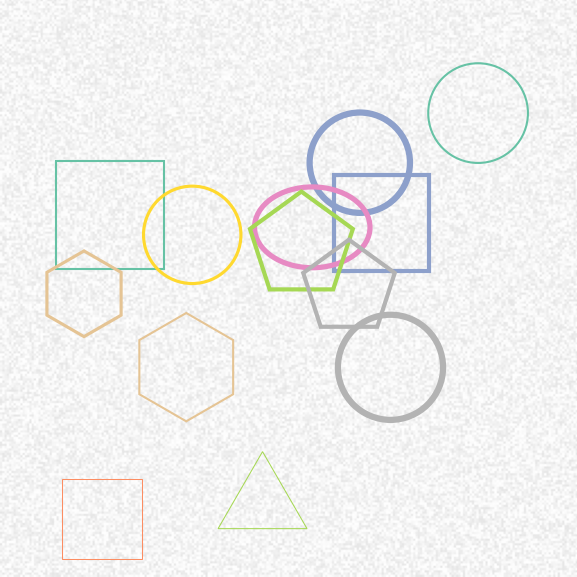[{"shape": "circle", "thickness": 1, "radius": 0.43, "center": [0.828, 0.803]}, {"shape": "square", "thickness": 1, "radius": 0.47, "center": [0.19, 0.627]}, {"shape": "square", "thickness": 0.5, "radius": 0.35, "center": [0.177, 0.1]}, {"shape": "square", "thickness": 2, "radius": 0.41, "center": [0.661, 0.613]}, {"shape": "circle", "thickness": 3, "radius": 0.43, "center": [0.623, 0.717]}, {"shape": "oval", "thickness": 2.5, "radius": 0.5, "center": [0.541, 0.605]}, {"shape": "pentagon", "thickness": 2, "radius": 0.47, "center": [0.522, 0.574]}, {"shape": "triangle", "thickness": 0.5, "radius": 0.44, "center": [0.455, 0.128]}, {"shape": "circle", "thickness": 1.5, "radius": 0.42, "center": [0.333, 0.592]}, {"shape": "hexagon", "thickness": 1.5, "radius": 0.37, "center": [0.145, 0.49]}, {"shape": "hexagon", "thickness": 1, "radius": 0.47, "center": [0.323, 0.363]}, {"shape": "pentagon", "thickness": 2, "radius": 0.42, "center": [0.604, 0.501]}, {"shape": "circle", "thickness": 3, "radius": 0.46, "center": [0.676, 0.363]}]